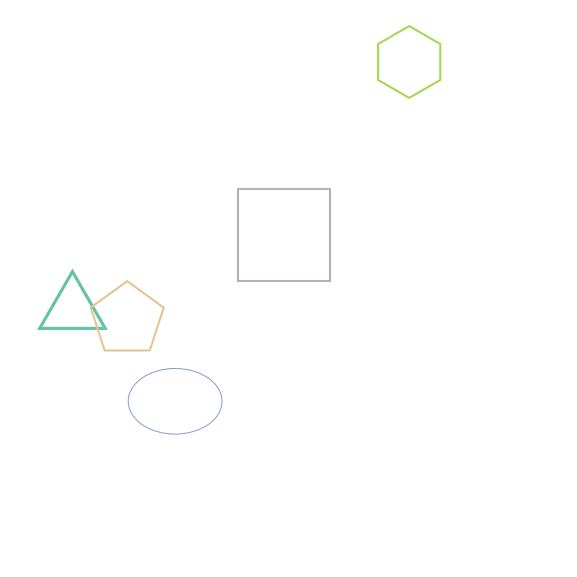[{"shape": "triangle", "thickness": 1.5, "radius": 0.33, "center": [0.125, 0.463]}, {"shape": "oval", "thickness": 0.5, "radius": 0.41, "center": [0.303, 0.304]}, {"shape": "hexagon", "thickness": 1, "radius": 0.31, "center": [0.709, 0.892]}, {"shape": "pentagon", "thickness": 1, "radius": 0.33, "center": [0.22, 0.446]}, {"shape": "square", "thickness": 1, "radius": 0.4, "center": [0.492, 0.592]}]